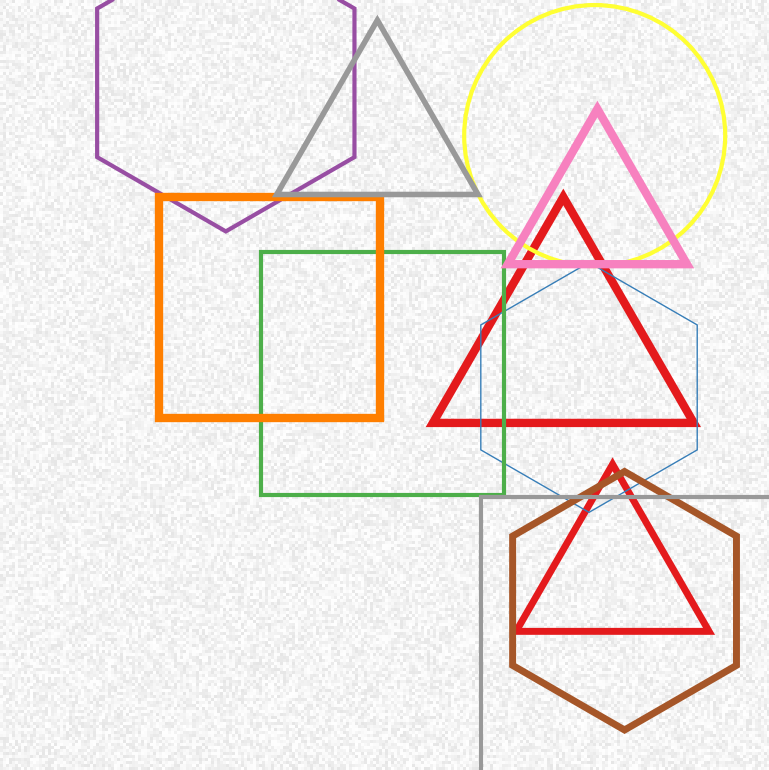[{"shape": "triangle", "thickness": 3, "radius": 0.98, "center": [0.732, 0.549]}, {"shape": "triangle", "thickness": 2.5, "radius": 0.72, "center": [0.796, 0.252]}, {"shape": "hexagon", "thickness": 0.5, "radius": 0.81, "center": [0.765, 0.497]}, {"shape": "square", "thickness": 1.5, "radius": 0.79, "center": [0.497, 0.515]}, {"shape": "hexagon", "thickness": 1.5, "radius": 0.96, "center": [0.293, 0.892]}, {"shape": "square", "thickness": 3, "radius": 0.72, "center": [0.35, 0.601]}, {"shape": "circle", "thickness": 1.5, "radius": 0.85, "center": [0.772, 0.824]}, {"shape": "hexagon", "thickness": 2.5, "radius": 0.84, "center": [0.811, 0.22]}, {"shape": "triangle", "thickness": 3, "radius": 0.67, "center": [0.776, 0.724]}, {"shape": "square", "thickness": 1.5, "radius": 0.94, "center": [0.813, 0.167]}, {"shape": "triangle", "thickness": 2, "radius": 0.75, "center": [0.49, 0.823]}]